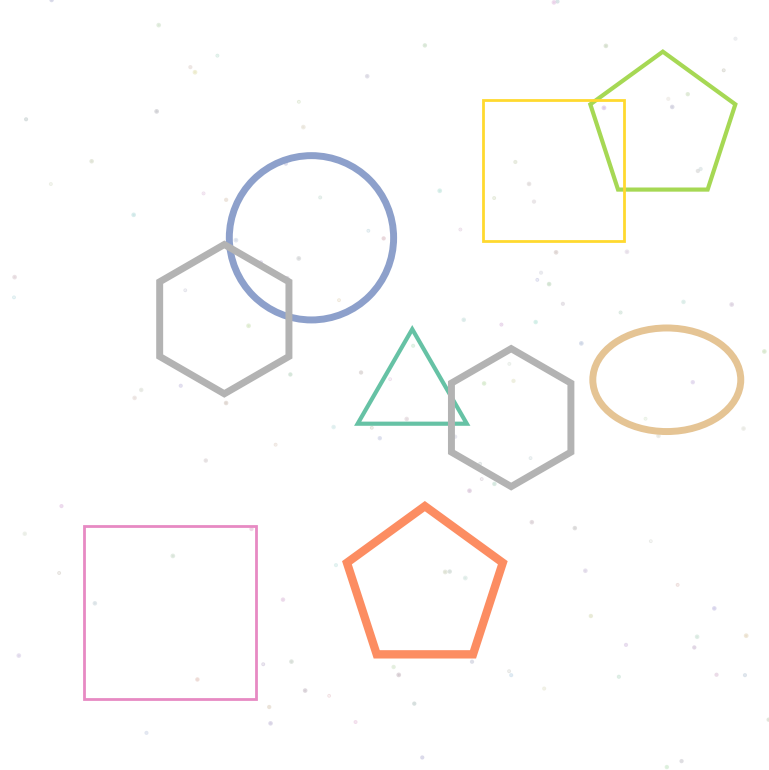[{"shape": "triangle", "thickness": 1.5, "radius": 0.41, "center": [0.535, 0.491]}, {"shape": "pentagon", "thickness": 3, "radius": 0.53, "center": [0.552, 0.236]}, {"shape": "circle", "thickness": 2.5, "radius": 0.53, "center": [0.404, 0.691]}, {"shape": "square", "thickness": 1, "radius": 0.56, "center": [0.221, 0.204]}, {"shape": "pentagon", "thickness": 1.5, "radius": 0.5, "center": [0.861, 0.834]}, {"shape": "square", "thickness": 1, "radius": 0.46, "center": [0.719, 0.779]}, {"shape": "oval", "thickness": 2.5, "radius": 0.48, "center": [0.866, 0.507]}, {"shape": "hexagon", "thickness": 2.5, "radius": 0.45, "center": [0.664, 0.458]}, {"shape": "hexagon", "thickness": 2.5, "radius": 0.48, "center": [0.291, 0.586]}]